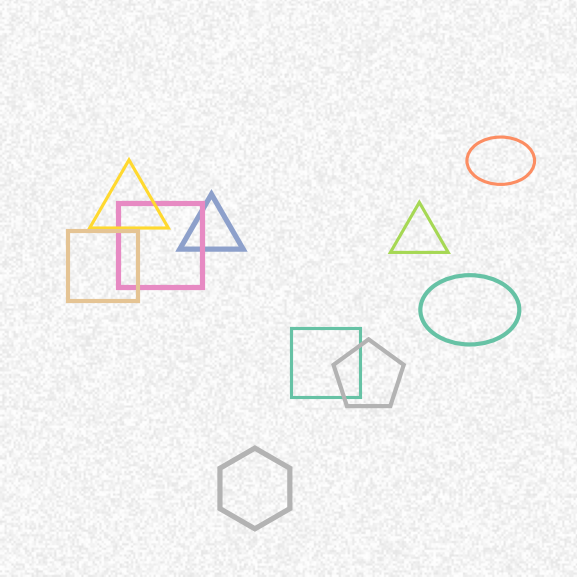[{"shape": "square", "thickness": 1.5, "radius": 0.3, "center": [0.563, 0.371]}, {"shape": "oval", "thickness": 2, "radius": 0.43, "center": [0.814, 0.463]}, {"shape": "oval", "thickness": 1.5, "radius": 0.29, "center": [0.867, 0.721]}, {"shape": "triangle", "thickness": 2.5, "radius": 0.32, "center": [0.366, 0.599]}, {"shape": "square", "thickness": 2.5, "radius": 0.36, "center": [0.277, 0.575]}, {"shape": "triangle", "thickness": 1.5, "radius": 0.29, "center": [0.726, 0.591]}, {"shape": "triangle", "thickness": 1.5, "radius": 0.39, "center": [0.223, 0.644]}, {"shape": "square", "thickness": 2, "radius": 0.3, "center": [0.178, 0.539]}, {"shape": "pentagon", "thickness": 2, "radius": 0.32, "center": [0.638, 0.348]}, {"shape": "hexagon", "thickness": 2.5, "radius": 0.35, "center": [0.441, 0.153]}]